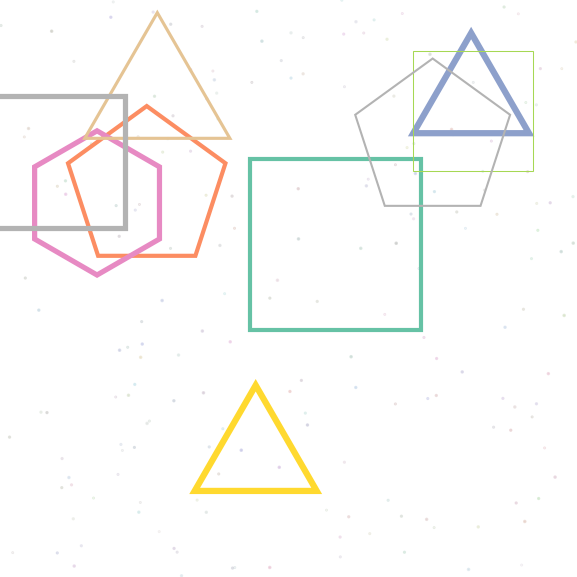[{"shape": "square", "thickness": 2, "radius": 0.74, "center": [0.581, 0.575]}, {"shape": "pentagon", "thickness": 2, "radius": 0.72, "center": [0.254, 0.672]}, {"shape": "triangle", "thickness": 3, "radius": 0.58, "center": [0.816, 0.826]}, {"shape": "hexagon", "thickness": 2.5, "radius": 0.62, "center": [0.168, 0.648]}, {"shape": "square", "thickness": 0.5, "radius": 0.52, "center": [0.819, 0.807]}, {"shape": "triangle", "thickness": 3, "radius": 0.61, "center": [0.443, 0.21]}, {"shape": "triangle", "thickness": 1.5, "radius": 0.73, "center": [0.272, 0.832]}, {"shape": "square", "thickness": 2.5, "radius": 0.57, "center": [0.102, 0.719]}, {"shape": "pentagon", "thickness": 1, "radius": 0.71, "center": [0.749, 0.757]}]